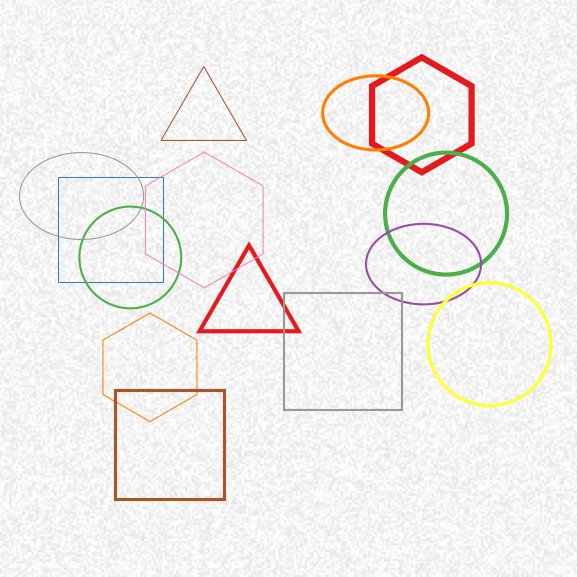[{"shape": "hexagon", "thickness": 3, "radius": 0.5, "center": [0.73, 0.8]}, {"shape": "triangle", "thickness": 2, "radius": 0.5, "center": [0.431, 0.475]}, {"shape": "square", "thickness": 0.5, "radius": 0.45, "center": [0.191, 0.602]}, {"shape": "circle", "thickness": 1, "radius": 0.44, "center": [0.226, 0.553]}, {"shape": "circle", "thickness": 2, "radius": 0.53, "center": [0.772, 0.629]}, {"shape": "oval", "thickness": 1, "radius": 0.5, "center": [0.733, 0.542]}, {"shape": "oval", "thickness": 1.5, "radius": 0.46, "center": [0.65, 0.804]}, {"shape": "hexagon", "thickness": 0.5, "radius": 0.47, "center": [0.26, 0.363]}, {"shape": "circle", "thickness": 1.5, "radius": 0.53, "center": [0.848, 0.403]}, {"shape": "triangle", "thickness": 0.5, "radius": 0.43, "center": [0.353, 0.799]}, {"shape": "square", "thickness": 1.5, "radius": 0.47, "center": [0.294, 0.229]}, {"shape": "hexagon", "thickness": 0.5, "radius": 0.59, "center": [0.354, 0.618]}, {"shape": "square", "thickness": 1, "radius": 0.51, "center": [0.594, 0.391]}, {"shape": "oval", "thickness": 0.5, "radius": 0.54, "center": [0.141, 0.66]}]